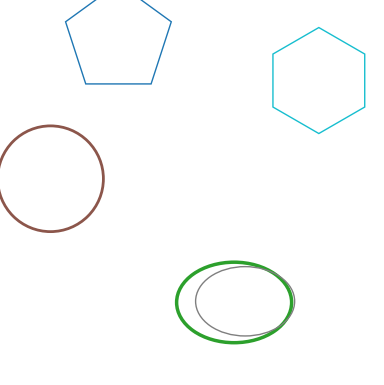[{"shape": "pentagon", "thickness": 1, "radius": 0.72, "center": [0.308, 0.899]}, {"shape": "oval", "thickness": 2.5, "radius": 0.75, "center": [0.608, 0.214]}, {"shape": "circle", "thickness": 2, "radius": 0.69, "center": [0.131, 0.536]}, {"shape": "oval", "thickness": 1, "radius": 0.64, "center": [0.637, 0.217]}, {"shape": "hexagon", "thickness": 1, "radius": 0.69, "center": [0.828, 0.791]}]